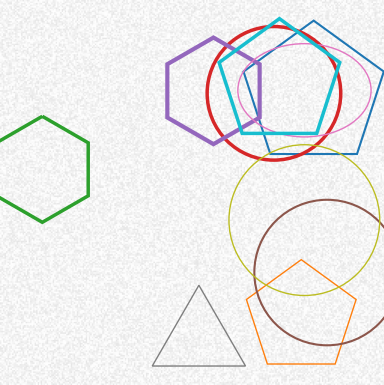[{"shape": "pentagon", "thickness": 1.5, "radius": 0.96, "center": [0.815, 0.755]}, {"shape": "pentagon", "thickness": 1, "radius": 0.75, "center": [0.783, 0.176]}, {"shape": "hexagon", "thickness": 2.5, "radius": 0.69, "center": [0.11, 0.56]}, {"shape": "circle", "thickness": 2.5, "radius": 0.87, "center": [0.712, 0.758]}, {"shape": "hexagon", "thickness": 3, "radius": 0.69, "center": [0.555, 0.764]}, {"shape": "circle", "thickness": 1.5, "radius": 0.94, "center": [0.85, 0.292]}, {"shape": "oval", "thickness": 1, "radius": 0.87, "center": [0.791, 0.765]}, {"shape": "triangle", "thickness": 1, "radius": 0.7, "center": [0.517, 0.119]}, {"shape": "circle", "thickness": 1, "radius": 0.98, "center": [0.79, 0.428]}, {"shape": "pentagon", "thickness": 2.5, "radius": 0.82, "center": [0.726, 0.787]}]